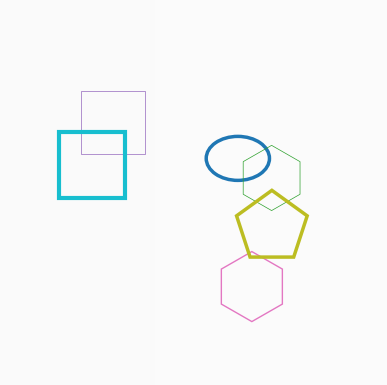[{"shape": "oval", "thickness": 2.5, "radius": 0.41, "center": [0.614, 0.589]}, {"shape": "hexagon", "thickness": 0.5, "radius": 0.42, "center": [0.701, 0.538]}, {"shape": "square", "thickness": 0.5, "radius": 0.41, "center": [0.292, 0.682]}, {"shape": "hexagon", "thickness": 1, "radius": 0.45, "center": [0.65, 0.256]}, {"shape": "pentagon", "thickness": 2.5, "radius": 0.48, "center": [0.702, 0.41]}, {"shape": "square", "thickness": 3, "radius": 0.42, "center": [0.238, 0.571]}]